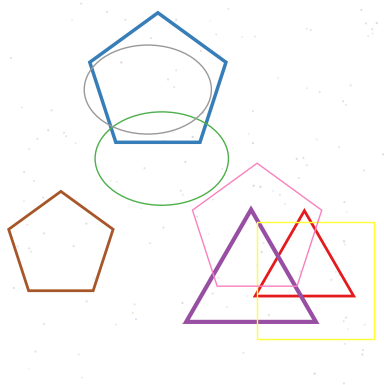[{"shape": "triangle", "thickness": 2, "radius": 0.74, "center": [0.791, 0.305]}, {"shape": "pentagon", "thickness": 2.5, "radius": 0.93, "center": [0.41, 0.781]}, {"shape": "oval", "thickness": 1, "radius": 0.87, "center": [0.42, 0.588]}, {"shape": "triangle", "thickness": 3, "radius": 0.97, "center": [0.652, 0.261]}, {"shape": "square", "thickness": 1, "radius": 0.76, "center": [0.82, 0.271]}, {"shape": "pentagon", "thickness": 2, "radius": 0.71, "center": [0.158, 0.36]}, {"shape": "pentagon", "thickness": 1, "radius": 0.88, "center": [0.668, 0.399]}, {"shape": "oval", "thickness": 1, "radius": 0.83, "center": [0.384, 0.767]}]